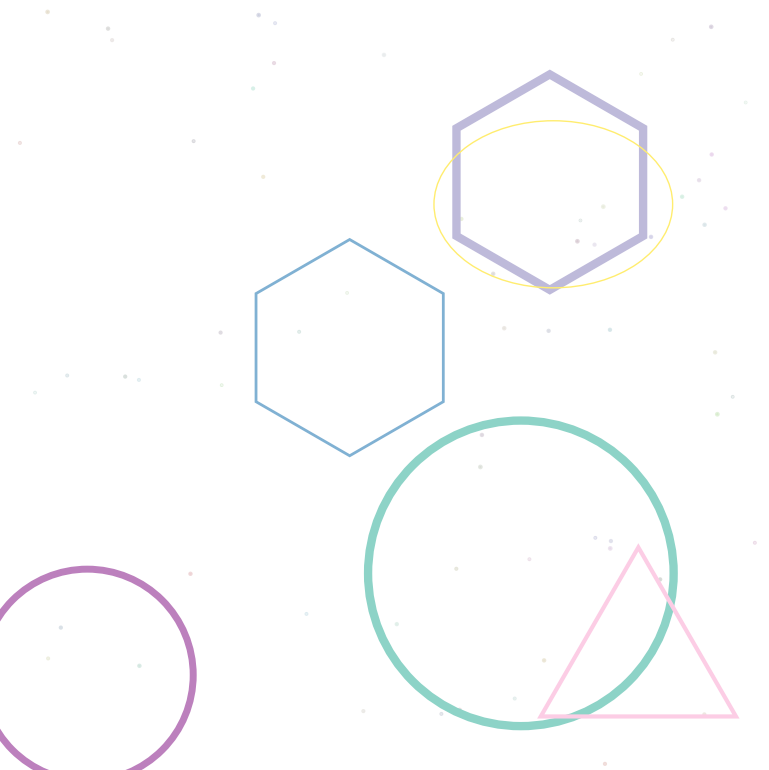[{"shape": "circle", "thickness": 3, "radius": 0.99, "center": [0.676, 0.255]}, {"shape": "hexagon", "thickness": 3, "radius": 0.7, "center": [0.714, 0.763]}, {"shape": "hexagon", "thickness": 1, "radius": 0.7, "center": [0.454, 0.549]}, {"shape": "triangle", "thickness": 1.5, "radius": 0.73, "center": [0.829, 0.143]}, {"shape": "circle", "thickness": 2.5, "radius": 0.69, "center": [0.113, 0.123]}, {"shape": "oval", "thickness": 0.5, "radius": 0.77, "center": [0.719, 0.735]}]